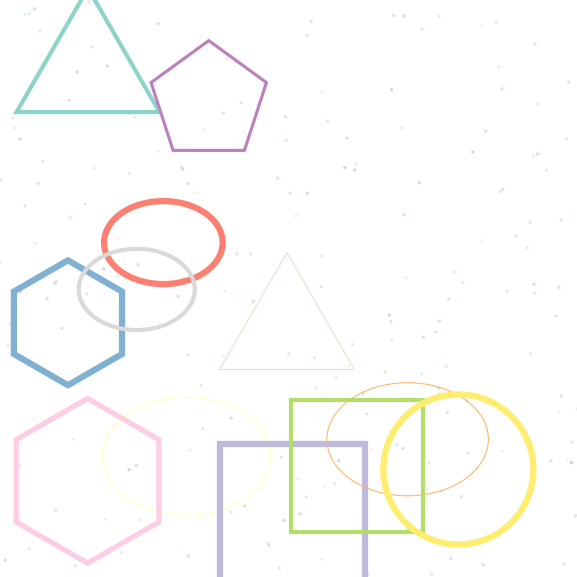[{"shape": "triangle", "thickness": 2, "radius": 0.71, "center": [0.152, 0.877]}, {"shape": "oval", "thickness": 0.5, "radius": 0.73, "center": [0.323, 0.209]}, {"shape": "square", "thickness": 3, "radius": 0.62, "center": [0.506, 0.105]}, {"shape": "oval", "thickness": 3, "radius": 0.51, "center": [0.283, 0.579]}, {"shape": "hexagon", "thickness": 3, "radius": 0.54, "center": [0.118, 0.44]}, {"shape": "oval", "thickness": 0.5, "radius": 0.7, "center": [0.706, 0.239]}, {"shape": "square", "thickness": 2, "radius": 0.57, "center": [0.618, 0.192]}, {"shape": "hexagon", "thickness": 2.5, "radius": 0.71, "center": [0.152, 0.167]}, {"shape": "oval", "thickness": 2, "radius": 0.5, "center": [0.237, 0.498]}, {"shape": "pentagon", "thickness": 1.5, "radius": 0.53, "center": [0.361, 0.824]}, {"shape": "triangle", "thickness": 0.5, "radius": 0.67, "center": [0.497, 0.427]}, {"shape": "circle", "thickness": 3, "radius": 0.65, "center": [0.794, 0.186]}]